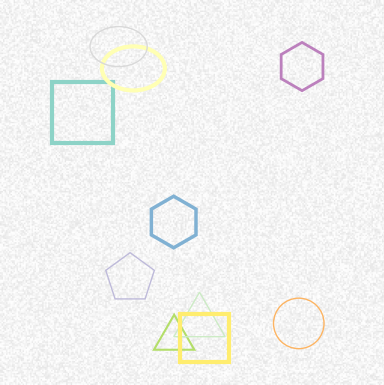[{"shape": "square", "thickness": 3, "radius": 0.4, "center": [0.215, 0.707]}, {"shape": "oval", "thickness": 3, "radius": 0.41, "center": [0.346, 0.822]}, {"shape": "pentagon", "thickness": 1, "radius": 0.33, "center": [0.338, 0.277]}, {"shape": "hexagon", "thickness": 2.5, "radius": 0.33, "center": [0.451, 0.423]}, {"shape": "circle", "thickness": 1, "radius": 0.33, "center": [0.776, 0.16]}, {"shape": "triangle", "thickness": 1.5, "radius": 0.3, "center": [0.452, 0.122]}, {"shape": "oval", "thickness": 1, "radius": 0.37, "center": [0.308, 0.879]}, {"shape": "hexagon", "thickness": 2, "radius": 0.31, "center": [0.785, 0.827]}, {"shape": "triangle", "thickness": 1, "radius": 0.39, "center": [0.518, 0.164]}, {"shape": "square", "thickness": 3, "radius": 0.32, "center": [0.532, 0.122]}]